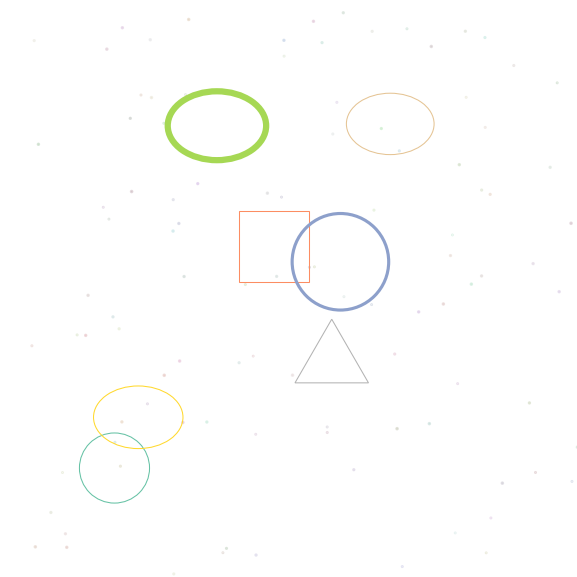[{"shape": "circle", "thickness": 0.5, "radius": 0.3, "center": [0.198, 0.189]}, {"shape": "square", "thickness": 0.5, "radius": 0.31, "center": [0.474, 0.572]}, {"shape": "circle", "thickness": 1.5, "radius": 0.42, "center": [0.589, 0.546]}, {"shape": "oval", "thickness": 3, "radius": 0.43, "center": [0.376, 0.781]}, {"shape": "oval", "thickness": 0.5, "radius": 0.39, "center": [0.239, 0.277]}, {"shape": "oval", "thickness": 0.5, "radius": 0.38, "center": [0.676, 0.785]}, {"shape": "triangle", "thickness": 0.5, "radius": 0.37, "center": [0.574, 0.373]}]